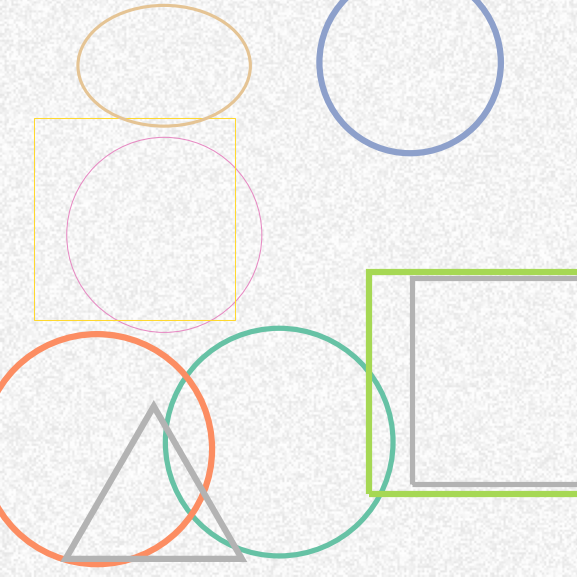[{"shape": "circle", "thickness": 2.5, "radius": 0.99, "center": [0.483, 0.234]}, {"shape": "circle", "thickness": 3, "radius": 1.0, "center": [0.168, 0.221]}, {"shape": "circle", "thickness": 3, "radius": 0.79, "center": [0.71, 0.891]}, {"shape": "circle", "thickness": 0.5, "radius": 0.84, "center": [0.284, 0.592]}, {"shape": "square", "thickness": 3, "radius": 0.96, "center": [0.831, 0.336]}, {"shape": "square", "thickness": 0.5, "radius": 0.87, "center": [0.233, 0.619]}, {"shape": "oval", "thickness": 1.5, "radius": 0.75, "center": [0.284, 0.885]}, {"shape": "triangle", "thickness": 3, "radius": 0.88, "center": [0.266, 0.12]}, {"shape": "square", "thickness": 2.5, "radius": 0.89, "center": [0.89, 0.339]}]